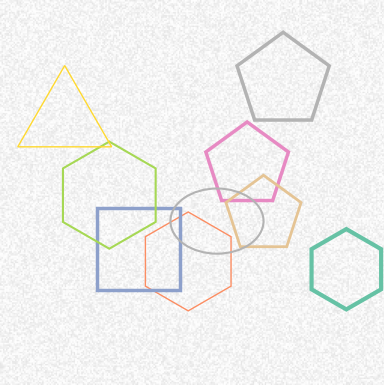[{"shape": "hexagon", "thickness": 3, "radius": 0.52, "center": [0.9, 0.301]}, {"shape": "hexagon", "thickness": 1, "radius": 0.64, "center": [0.489, 0.321]}, {"shape": "square", "thickness": 2.5, "radius": 0.53, "center": [0.36, 0.353]}, {"shape": "pentagon", "thickness": 2.5, "radius": 0.56, "center": [0.642, 0.57]}, {"shape": "hexagon", "thickness": 1.5, "radius": 0.7, "center": [0.284, 0.493]}, {"shape": "triangle", "thickness": 1, "radius": 0.7, "center": [0.168, 0.689]}, {"shape": "pentagon", "thickness": 2, "radius": 0.51, "center": [0.684, 0.442]}, {"shape": "oval", "thickness": 1.5, "radius": 0.6, "center": [0.564, 0.426]}, {"shape": "pentagon", "thickness": 2.5, "radius": 0.63, "center": [0.735, 0.79]}]